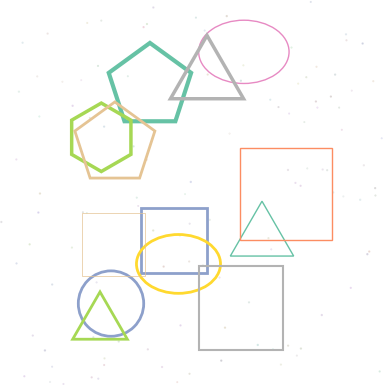[{"shape": "pentagon", "thickness": 3, "radius": 0.56, "center": [0.389, 0.776]}, {"shape": "triangle", "thickness": 1, "radius": 0.47, "center": [0.68, 0.382]}, {"shape": "square", "thickness": 1, "radius": 0.6, "center": [0.743, 0.496]}, {"shape": "circle", "thickness": 2, "radius": 0.42, "center": [0.288, 0.211]}, {"shape": "square", "thickness": 2, "radius": 0.42, "center": [0.452, 0.376]}, {"shape": "oval", "thickness": 1, "radius": 0.59, "center": [0.633, 0.865]}, {"shape": "hexagon", "thickness": 2.5, "radius": 0.44, "center": [0.263, 0.643]}, {"shape": "triangle", "thickness": 2, "radius": 0.41, "center": [0.26, 0.16]}, {"shape": "oval", "thickness": 2, "radius": 0.55, "center": [0.464, 0.314]}, {"shape": "pentagon", "thickness": 2, "radius": 0.55, "center": [0.298, 0.626]}, {"shape": "square", "thickness": 0.5, "radius": 0.41, "center": [0.294, 0.366]}, {"shape": "square", "thickness": 1.5, "radius": 0.54, "center": [0.626, 0.2]}, {"shape": "triangle", "thickness": 2.5, "radius": 0.55, "center": [0.538, 0.798]}]